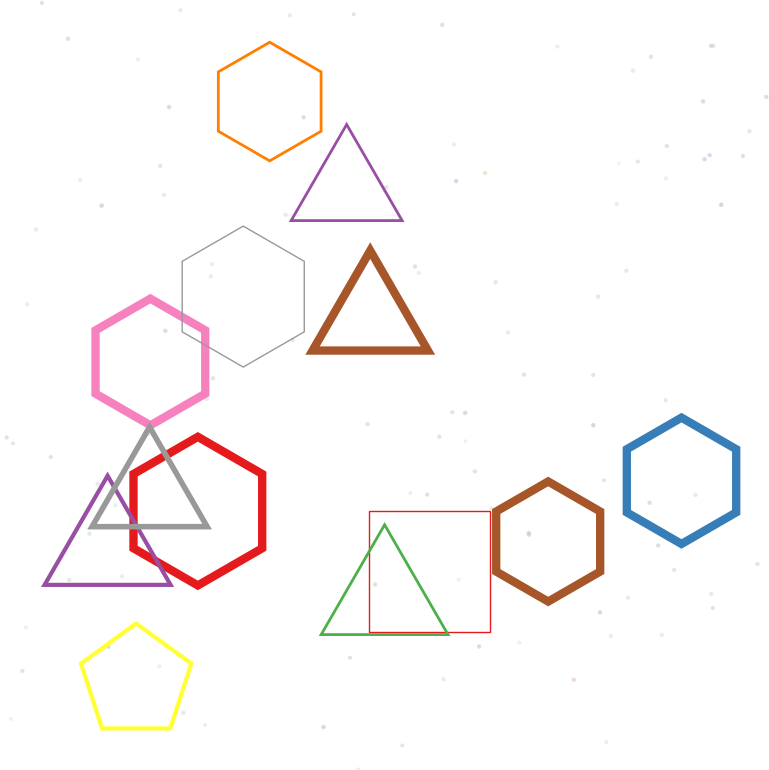[{"shape": "square", "thickness": 0.5, "radius": 0.39, "center": [0.557, 0.257]}, {"shape": "hexagon", "thickness": 3, "radius": 0.48, "center": [0.257, 0.336]}, {"shape": "hexagon", "thickness": 3, "radius": 0.41, "center": [0.885, 0.376]}, {"shape": "triangle", "thickness": 1, "radius": 0.48, "center": [0.499, 0.223]}, {"shape": "triangle", "thickness": 1.5, "radius": 0.47, "center": [0.14, 0.288]}, {"shape": "triangle", "thickness": 1, "radius": 0.42, "center": [0.45, 0.755]}, {"shape": "hexagon", "thickness": 1, "radius": 0.39, "center": [0.35, 0.868]}, {"shape": "pentagon", "thickness": 1.5, "radius": 0.38, "center": [0.177, 0.115]}, {"shape": "triangle", "thickness": 3, "radius": 0.43, "center": [0.481, 0.588]}, {"shape": "hexagon", "thickness": 3, "radius": 0.39, "center": [0.712, 0.297]}, {"shape": "hexagon", "thickness": 3, "radius": 0.41, "center": [0.195, 0.53]}, {"shape": "triangle", "thickness": 2, "radius": 0.43, "center": [0.194, 0.359]}, {"shape": "hexagon", "thickness": 0.5, "radius": 0.46, "center": [0.316, 0.615]}]